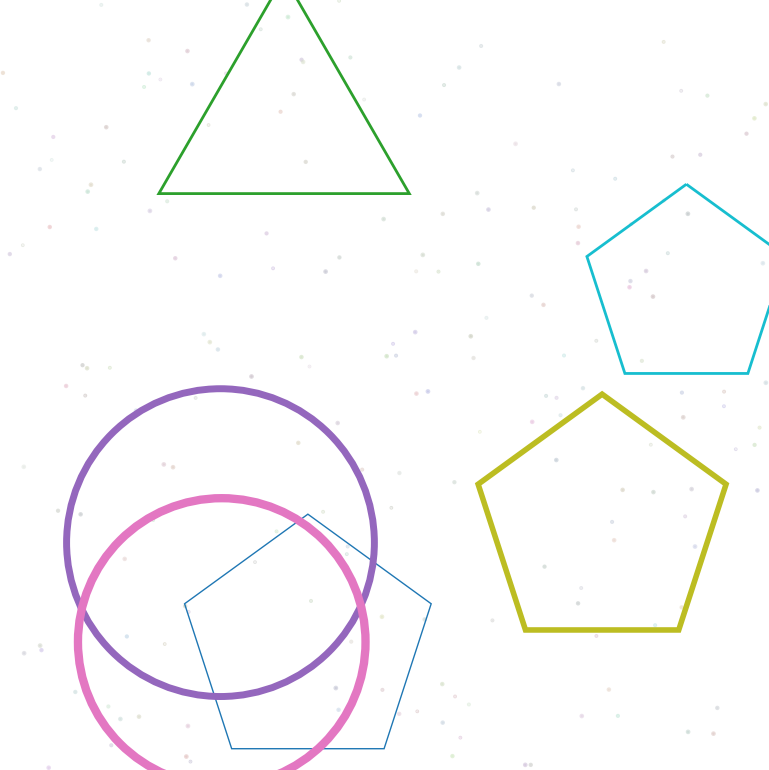[{"shape": "pentagon", "thickness": 0.5, "radius": 0.84, "center": [0.4, 0.164]}, {"shape": "triangle", "thickness": 1, "radius": 0.94, "center": [0.369, 0.842]}, {"shape": "circle", "thickness": 2.5, "radius": 1.0, "center": [0.286, 0.295]}, {"shape": "circle", "thickness": 3, "radius": 0.93, "center": [0.288, 0.166]}, {"shape": "pentagon", "thickness": 2, "radius": 0.85, "center": [0.782, 0.319]}, {"shape": "pentagon", "thickness": 1, "radius": 0.68, "center": [0.891, 0.625]}]